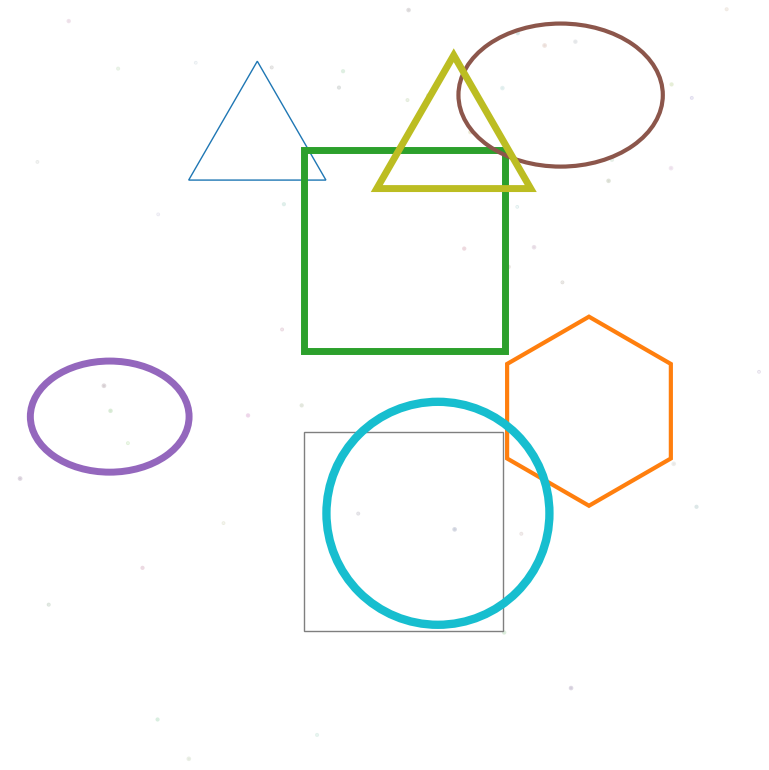[{"shape": "triangle", "thickness": 0.5, "radius": 0.51, "center": [0.334, 0.818]}, {"shape": "hexagon", "thickness": 1.5, "radius": 0.61, "center": [0.765, 0.466]}, {"shape": "square", "thickness": 2.5, "radius": 0.65, "center": [0.525, 0.675]}, {"shape": "oval", "thickness": 2.5, "radius": 0.52, "center": [0.142, 0.459]}, {"shape": "oval", "thickness": 1.5, "radius": 0.66, "center": [0.728, 0.877]}, {"shape": "square", "thickness": 0.5, "radius": 0.65, "center": [0.524, 0.31]}, {"shape": "triangle", "thickness": 2.5, "radius": 0.58, "center": [0.589, 0.813]}, {"shape": "circle", "thickness": 3, "radius": 0.72, "center": [0.569, 0.333]}]